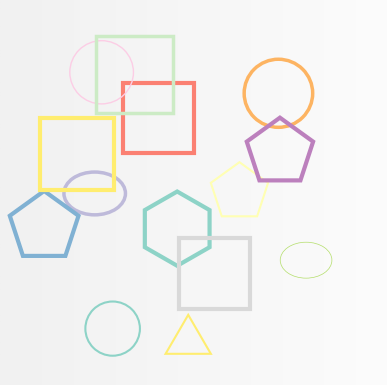[{"shape": "hexagon", "thickness": 3, "radius": 0.48, "center": [0.457, 0.406]}, {"shape": "circle", "thickness": 1.5, "radius": 0.35, "center": [0.291, 0.146]}, {"shape": "pentagon", "thickness": 1.5, "radius": 0.39, "center": [0.618, 0.501]}, {"shape": "oval", "thickness": 2.5, "radius": 0.4, "center": [0.244, 0.498]}, {"shape": "square", "thickness": 3, "radius": 0.45, "center": [0.409, 0.694]}, {"shape": "pentagon", "thickness": 3, "radius": 0.47, "center": [0.114, 0.411]}, {"shape": "circle", "thickness": 2.5, "radius": 0.44, "center": [0.719, 0.758]}, {"shape": "oval", "thickness": 0.5, "radius": 0.33, "center": [0.79, 0.324]}, {"shape": "circle", "thickness": 1, "radius": 0.41, "center": [0.262, 0.812]}, {"shape": "square", "thickness": 3, "radius": 0.46, "center": [0.553, 0.289]}, {"shape": "pentagon", "thickness": 3, "radius": 0.45, "center": [0.722, 0.604]}, {"shape": "square", "thickness": 2.5, "radius": 0.5, "center": [0.347, 0.807]}, {"shape": "square", "thickness": 3, "radius": 0.47, "center": [0.198, 0.6]}, {"shape": "triangle", "thickness": 1.5, "radius": 0.34, "center": [0.486, 0.115]}]